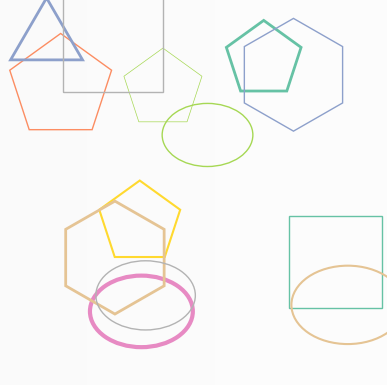[{"shape": "square", "thickness": 1, "radius": 0.6, "center": [0.867, 0.319]}, {"shape": "pentagon", "thickness": 2, "radius": 0.51, "center": [0.681, 0.846]}, {"shape": "pentagon", "thickness": 1, "radius": 0.69, "center": [0.157, 0.775]}, {"shape": "hexagon", "thickness": 1, "radius": 0.73, "center": [0.757, 0.806]}, {"shape": "triangle", "thickness": 2, "radius": 0.54, "center": [0.12, 0.898]}, {"shape": "oval", "thickness": 3, "radius": 0.66, "center": [0.365, 0.191]}, {"shape": "oval", "thickness": 1, "radius": 0.59, "center": [0.536, 0.649]}, {"shape": "pentagon", "thickness": 0.5, "radius": 0.53, "center": [0.42, 0.769]}, {"shape": "pentagon", "thickness": 1.5, "radius": 0.55, "center": [0.361, 0.421]}, {"shape": "hexagon", "thickness": 2, "radius": 0.73, "center": [0.297, 0.331]}, {"shape": "oval", "thickness": 1.5, "radius": 0.73, "center": [0.897, 0.208]}, {"shape": "square", "thickness": 1, "radius": 0.64, "center": [0.291, 0.889]}, {"shape": "oval", "thickness": 1, "radius": 0.64, "center": [0.376, 0.233]}]